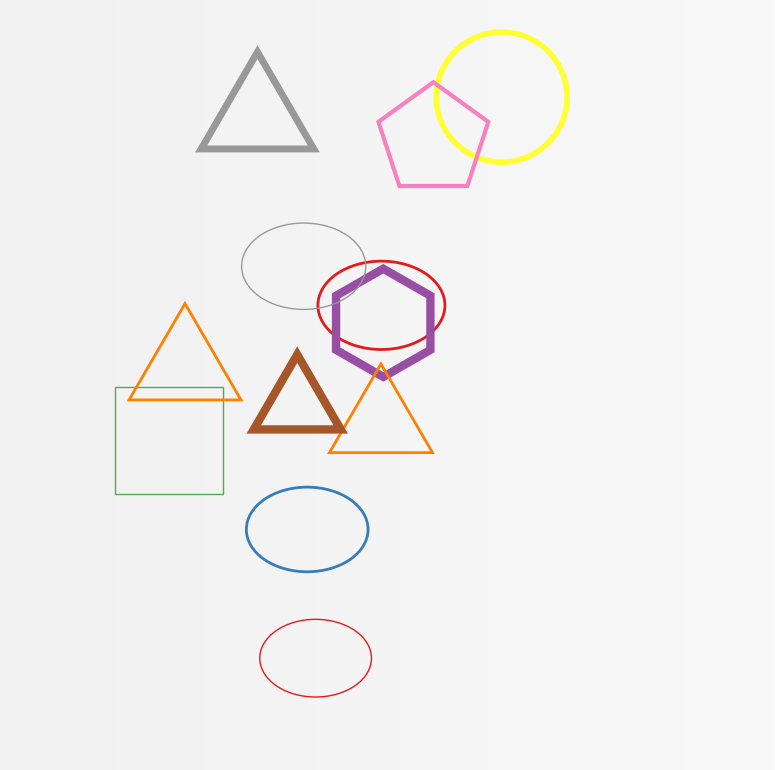[{"shape": "oval", "thickness": 1, "radius": 0.41, "center": [0.492, 0.603]}, {"shape": "oval", "thickness": 0.5, "radius": 0.36, "center": [0.407, 0.145]}, {"shape": "oval", "thickness": 1, "radius": 0.39, "center": [0.396, 0.312]}, {"shape": "square", "thickness": 0.5, "radius": 0.35, "center": [0.218, 0.428]}, {"shape": "hexagon", "thickness": 3, "radius": 0.35, "center": [0.495, 0.581]}, {"shape": "triangle", "thickness": 1, "radius": 0.38, "center": [0.492, 0.451]}, {"shape": "triangle", "thickness": 1, "radius": 0.42, "center": [0.239, 0.522]}, {"shape": "circle", "thickness": 2, "radius": 0.42, "center": [0.647, 0.874]}, {"shape": "triangle", "thickness": 3, "radius": 0.32, "center": [0.384, 0.475]}, {"shape": "pentagon", "thickness": 1.5, "radius": 0.37, "center": [0.559, 0.819]}, {"shape": "oval", "thickness": 0.5, "radius": 0.4, "center": [0.392, 0.654]}, {"shape": "triangle", "thickness": 2.5, "radius": 0.42, "center": [0.332, 0.849]}]